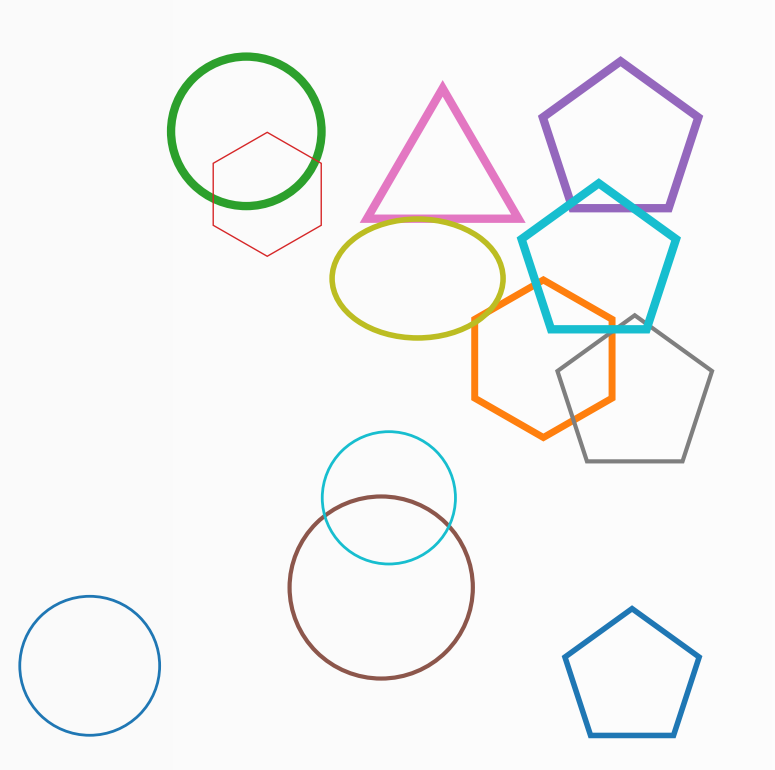[{"shape": "circle", "thickness": 1, "radius": 0.45, "center": [0.116, 0.135]}, {"shape": "pentagon", "thickness": 2, "radius": 0.46, "center": [0.816, 0.119]}, {"shape": "hexagon", "thickness": 2.5, "radius": 0.51, "center": [0.701, 0.534]}, {"shape": "circle", "thickness": 3, "radius": 0.49, "center": [0.318, 0.829]}, {"shape": "hexagon", "thickness": 0.5, "radius": 0.4, "center": [0.345, 0.748]}, {"shape": "pentagon", "thickness": 3, "radius": 0.53, "center": [0.801, 0.815]}, {"shape": "circle", "thickness": 1.5, "radius": 0.59, "center": [0.492, 0.237]}, {"shape": "triangle", "thickness": 3, "radius": 0.56, "center": [0.571, 0.772]}, {"shape": "pentagon", "thickness": 1.5, "radius": 0.52, "center": [0.819, 0.486]}, {"shape": "oval", "thickness": 2, "radius": 0.55, "center": [0.539, 0.638]}, {"shape": "pentagon", "thickness": 3, "radius": 0.52, "center": [0.773, 0.657]}, {"shape": "circle", "thickness": 1, "radius": 0.43, "center": [0.502, 0.353]}]